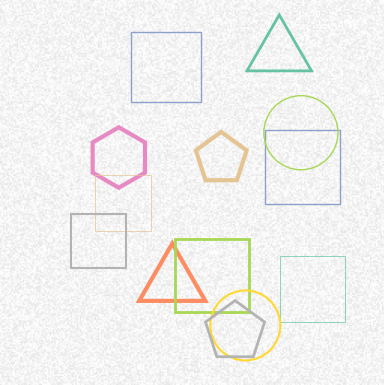[{"shape": "square", "thickness": 0.5, "radius": 0.43, "center": [0.812, 0.249]}, {"shape": "triangle", "thickness": 2, "radius": 0.48, "center": [0.725, 0.864]}, {"shape": "triangle", "thickness": 3, "radius": 0.5, "center": [0.447, 0.268]}, {"shape": "square", "thickness": 1, "radius": 0.46, "center": [0.431, 0.826]}, {"shape": "square", "thickness": 1, "radius": 0.48, "center": [0.786, 0.566]}, {"shape": "hexagon", "thickness": 3, "radius": 0.39, "center": [0.309, 0.591]}, {"shape": "square", "thickness": 2, "radius": 0.48, "center": [0.551, 0.284]}, {"shape": "circle", "thickness": 1, "radius": 0.48, "center": [0.782, 0.655]}, {"shape": "circle", "thickness": 1.5, "radius": 0.45, "center": [0.637, 0.155]}, {"shape": "pentagon", "thickness": 3, "radius": 0.35, "center": [0.575, 0.588]}, {"shape": "square", "thickness": 0.5, "radius": 0.37, "center": [0.32, 0.473]}, {"shape": "pentagon", "thickness": 2, "radius": 0.4, "center": [0.611, 0.139]}, {"shape": "square", "thickness": 1.5, "radius": 0.35, "center": [0.256, 0.375]}]